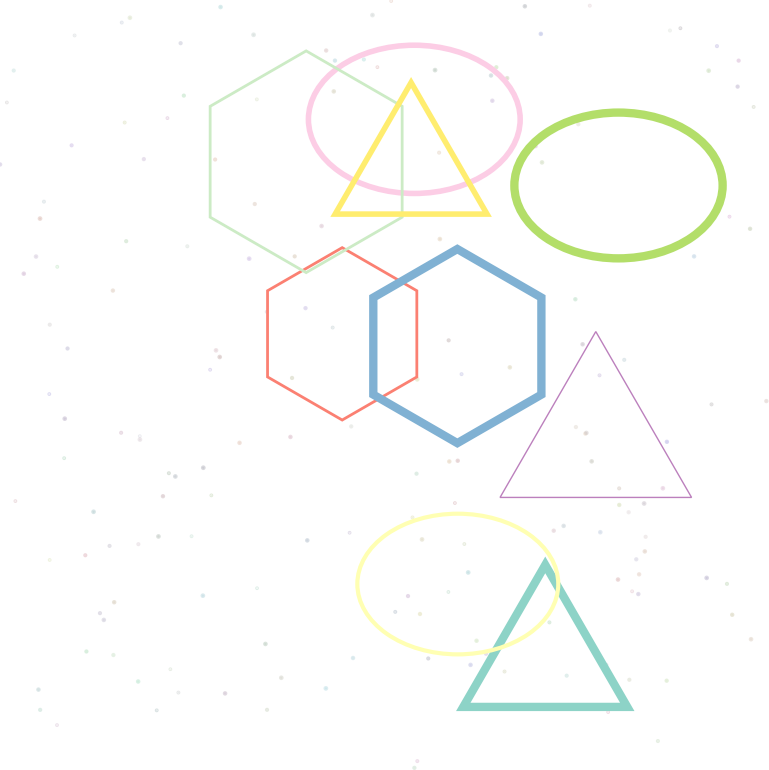[{"shape": "triangle", "thickness": 3, "radius": 0.61, "center": [0.708, 0.143]}, {"shape": "oval", "thickness": 1.5, "radius": 0.65, "center": [0.595, 0.242]}, {"shape": "hexagon", "thickness": 1, "radius": 0.56, "center": [0.444, 0.566]}, {"shape": "hexagon", "thickness": 3, "radius": 0.63, "center": [0.594, 0.551]}, {"shape": "oval", "thickness": 3, "radius": 0.68, "center": [0.803, 0.759]}, {"shape": "oval", "thickness": 2, "radius": 0.69, "center": [0.538, 0.845]}, {"shape": "triangle", "thickness": 0.5, "radius": 0.72, "center": [0.774, 0.426]}, {"shape": "hexagon", "thickness": 1, "radius": 0.72, "center": [0.398, 0.79]}, {"shape": "triangle", "thickness": 2, "radius": 0.57, "center": [0.534, 0.779]}]